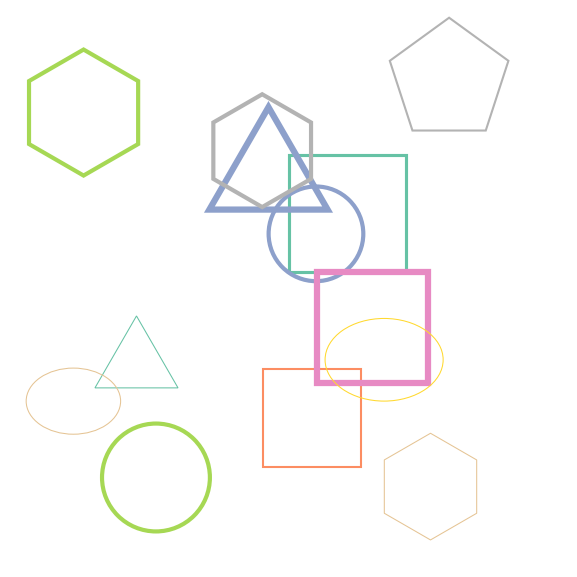[{"shape": "triangle", "thickness": 0.5, "radius": 0.42, "center": [0.236, 0.369]}, {"shape": "square", "thickness": 1.5, "radius": 0.51, "center": [0.601, 0.63]}, {"shape": "square", "thickness": 1, "radius": 0.43, "center": [0.54, 0.275]}, {"shape": "circle", "thickness": 2, "radius": 0.41, "center": [0.547, 0.594]}, {"shape": "triangle", "thickness": 3, "radius": 0.59, "center": [0.465, 0.695]}, {"shape": "square", "thickness": 3, "radius": 0.48, "center": [0.645, 0.432]}, {"shape": "circle", "thickness": 2, "radius": 0.47, "center": [0.27, 0.172]}, {"shape": "hexagon", "thickness": 2, "radius": 0.55, "center": [0.145, 0.804]}, {"shape": "oval", "thickness": 0.5, "radius": 0.51, "center": [0.665, 0.376]}, {"shape": "oval", "thickness": 0.5, "radius": 0.41, "center": [0.127, 0.304]}, {"shape": "hexagon", "thickness": 0.5, "radius": 0.46, "center": [0.745, 0.157]}, {"shape": "pentagon", "thickness": 1, "radius": 0.54, "center": [0.778, 0.86]}, {"shape": "hexagon", "thickness": 2, "radius": 0.49, "center": [0.454, 0.738]}]